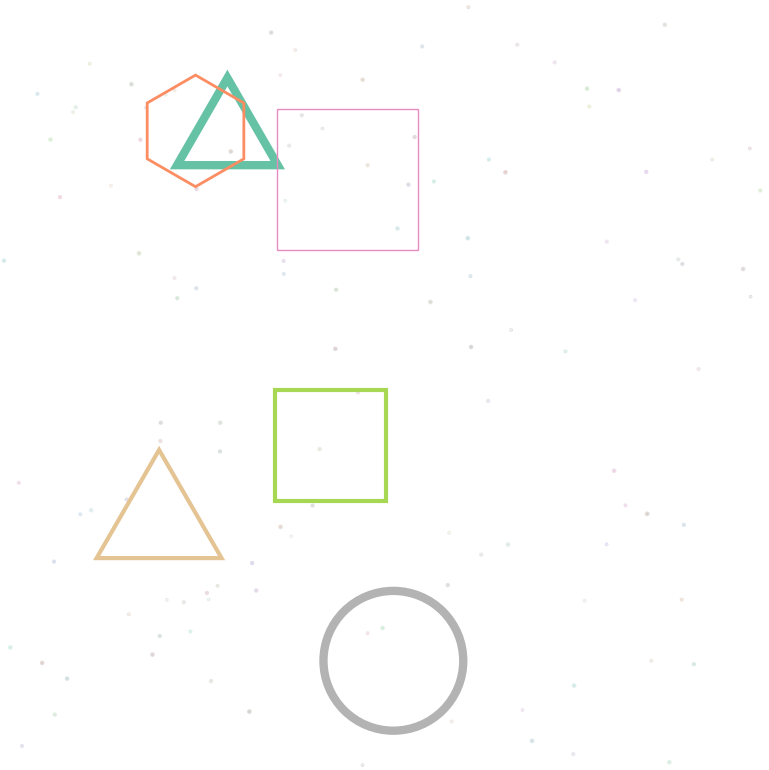[{"shape": "triangle", "thickness": 3, "radius": 0.38, "center": [0.295, 0.823]}, {"shape": "hexagon", "thickness": 1, "radius": 0.36, "center": [0.254, 0.83]}, {"shape": "square", "thickness": 0.5, "radius": 0.46, "center": [0.451, 0.767]}, {"shape": "square", "thickness": 1.5, "radius": 0.36, "center": [0.429, 0.421]}, {"shape": "triangle", "thickness": 1.5, "radius": 0.47, "center": [0.207, 0.322]}, {"shape": "circle", "thickness": 3, "radius": 0.45, "center": [0.511, 0.142]}]